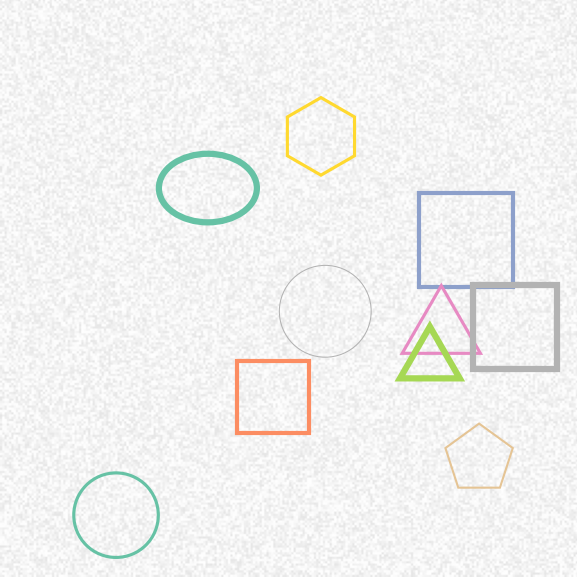[{"shape": "oval", "thickness": 3, "radius": 0.42, "center": [0.36, 0.674]}, {"shape": "circle", "thickness": 1.5, "radius": 0.37, "center": [0.201, 0.107]}, {"shape": "square", "thickness": 2, "radius": 0.31, "center": [0.473, 0.312]}, {"shape": "square", "thickness": 2, "radius": 0.41, "center": [0.807, 0.584]}, {"shape": "triangle", "thickness": 1.5, "radius": 0.39, "center": [0.764, 0.426]}, {"shape": "triangle", "thickness": 3, "radius": 0.3, "center": [0.744, 0.374]}, {"shape": "hexagon", "thickness": 1.5, "radius": 0.34, "center": [0.556, 0.763]}, {"shape": "pentagon", "thickness": 1, "radius": 0.31, "center": [0.83, 0.204]}, {"shape": "circle", "thickness": 0.5, "radius": 0.4, "center": [0.563, 0.46]}, {"shape": "square", "thickness": 3, "radius": 0.36, "center": [0.892, 0.433]}]